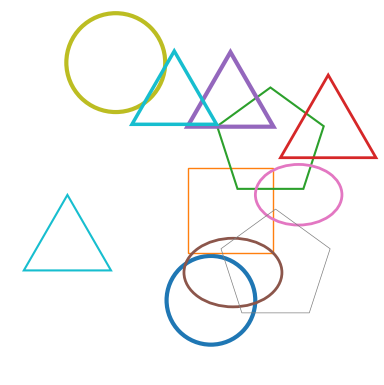[{"shape": "circle", "thickness": 3, "radius": 0.58, "center": [0.548, 0.22]}, {"shape": "square", "thickness": 1, "radius": 0.55, "center": [0.599, 0.453]}, {"shape": "pentagon", "thickness": 1.5, "radius": 0.73, "center": [0.702, 0.627]}, {"shape": "triangle", "thickness": 2, "radius": 0.72, "center": [0.852, 0.662]}, {"shape": "triangle", "thickness": 3, "radius": 0.65, "center": [0.599, 0.735]}, {"shape": "oval", "thickness": 2, "radius": 0.64, "center": [0.605, 0.292]}, {"shape": "oval", "thickness": 2, "radius": 0.56, "center": [0.776, 0.494]}, {"shape": "pentagon", "thickness": 0.5, "radius": 0.74, "center": [0.716, 0.308]}, {"shape": "circle", "thickness": 3, "radius": 0.64, "center": [0.301, 0.837]}, {"shape": "triangle", "thickness": 1.5, "radius": 0.65, "center": [0.175, 0.363]}, {"shape": "triangle", "thickness": 2.5, "radius": 0.63, "center": [0.453, 0.741]}]